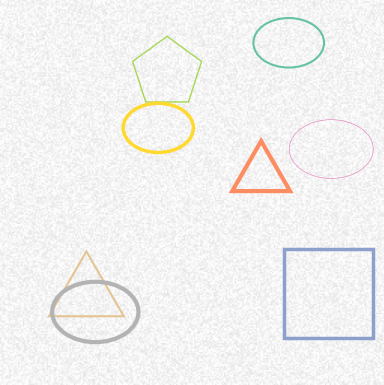[{"shape": "oval", "thickness": 1.5, "radius": 0.46, "center": [0.75, 0.889]}, {"shape": "triangle", "thickness": 3, "radius": 0.43, "center": [0.678, 0.547]}, {"shape": "square", "thickness": 2.5, "radius": 0.58, "center": [0.853, 0.238]}, {"shape": "oval", "thickness": 0.5, "radius": 0.55, "center": [0.86, 0.613]}, {"shape": "pentagon", "thickness": 1, "radius": 0.47, "center": [0.434, 0.811]}, {"shape": "oval", "thickness": 2.5, "radius": 0.46, "center": [0.411, 0.668]}, {"shape": "triangle", "thickness": 1.5, "radius": 0.56, "center": [0.224, 0.235]}, {"shape": "oval", "thickness": 3, "radius": 0.56, "center": [0.248, 0.19]}]